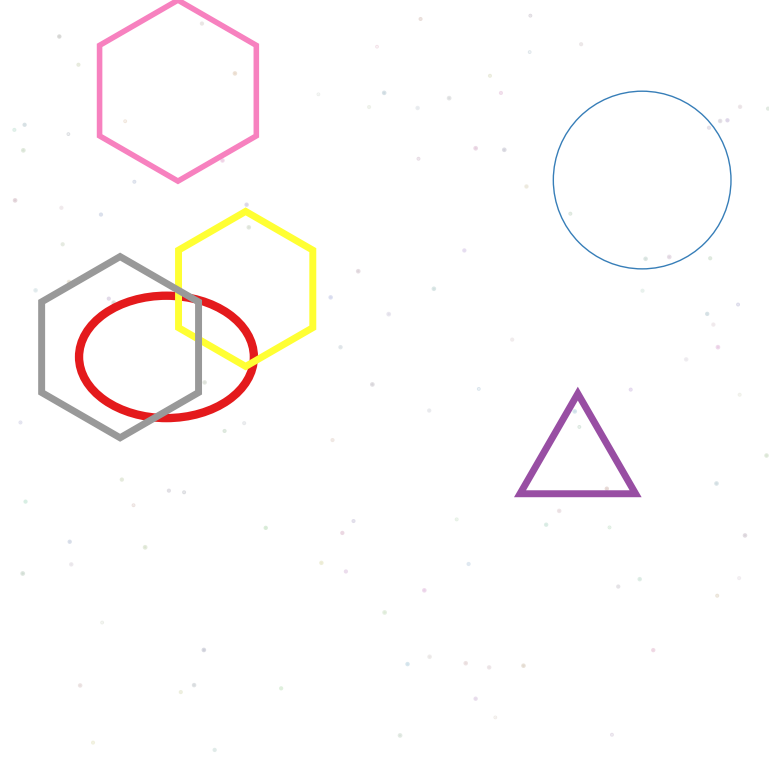[{"shape": "oval", "thickness": 3, "radius": 0.57, "center": [0.216, 0.536]}, {"shape": "circle", "thickness": 0.5, "radius": 0.58, "center": [0.834, 0.766]}, {"shape": "triangle", "thickness": 2.5, "radius": 0.43, "center": [0.75, 0.402]}, {"shape": "hexagon", "thickness": 2.5, "radius": 0.5, "center": [0.319, 0.625]}, {"shape": "hexagon", "thickness": 2, "radius": 0.59, "center": [0.231, 0.882]}, {"shape": "hexagon", "thickness": 2.5, "radius": 0.59, "center": [0.156, 0.549]}]